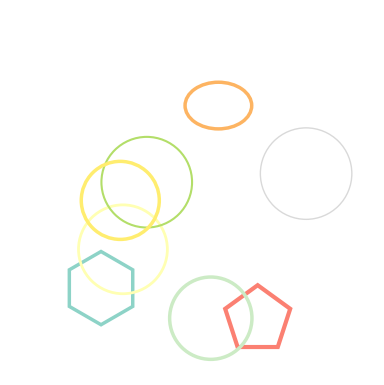[{"shape": "hexagon", "thickness": 2.5, "radius": 0.48, "center": [0.262, 0.252]}, {"shape": "circle", "thickness": 2, "radius": 0.58, "center": [0.319, 0.352]}, {"shape": "pentagon", "thickness": 3, "radius": 0.44, "center": [0.669, 0.17]}, {"shape": "oval", "thickness": 2.5, "radius": 0.43, "center": [0.567, 0.726]}, {"shape": "circle", "thickness": 1.5, "radius": 0.59, "center": [0.381, 0.527]}, {"shape": "circle", "thickness": 1, "radius": 0.59, "center": [0.795, 0.549]}, {"shape": "circle", "thickness": 2.5, "radius": 0.53, "center": [0.548, 0.174]}, {"shape": "circle", "thickness": 2.5, "radius": 0.51, "center": [0.312, 0.48]}]